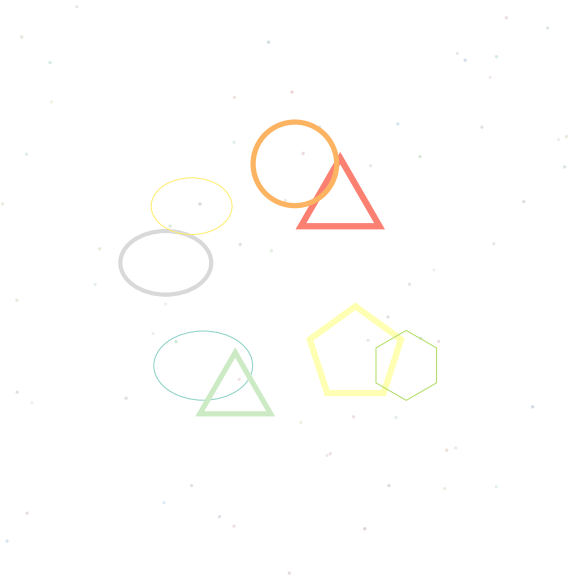[{"shape": "oval", "thickness": 0.5, "radius": 0.43, "center": [0.352, 0.366]}, {"shape": "pentagon", "thickness": 3, "radius": 0.42, "center": [0.615, 0.386]}, {"shape": "triangle", "thickness": 3, "radius": 0.39, "center": [0.589, 0.647]}, {"shape": "circle", "thickness": 2.5, "radius": 0.36, "center": [0.511, 0.715]}, {"shape": "hexagon", "thickness": 0.5, "radius": 0.3, "center": [0.703, 0.366]}, {"shape": "oval", "thickness": 2, "radius": 0.39, "center": [0.287, 0.544]}, {"shape": "triangle", "thickness": 2.5, "radius": 0.35, "center": [0.407, 0.318]}, {"shape": "oval", "thickness": 0.5, "radius": 0.35, "center": [0.332, 0.642]}]